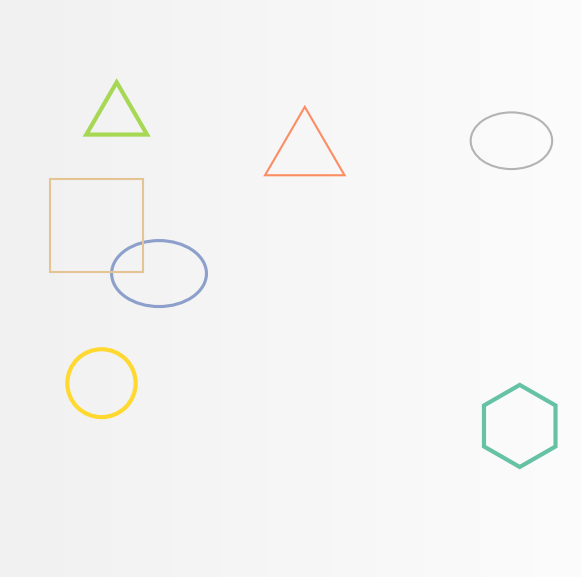[{"shape": "hexagon", "thickness": 2, "radius": 0.36, "center": [0.894, 0.262]}, {"shape": "triangle", "thickness": 1, "radius": 0.39, "center": [0.524, 0.735]}, {"shape": "oval", "thickness": 1.5, "radius": 0.41, "center": [0.274, 0.525]}, {"shape": "triangle", "thickness": 2, "radius": 0.3, "center": [0.201, 0.796]}, {"shape": "circle", "thickness": 2, "radius": 0.29, "center": [0.175, 0.336]}, {"shape": "square", "thickness": 1, "radius": 0.4, "center": [0.166, 0.608]}, {"shape": "oval", "thickness": 1, "radius": 0.35, "center": [0.88, 0.755]}]